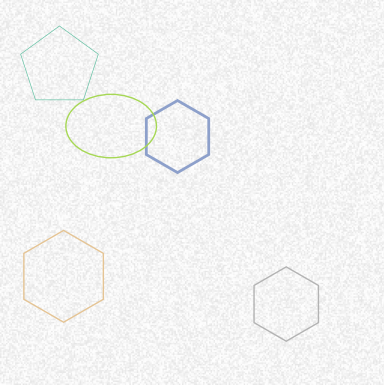[{"shape": "pentagon", "thickness": 0.5, "radius": 0.53, "center": [0.154, 0.826]}, {"shape": "hexagon", "thickness": 2, "radius": 0.47, "center": [0.461, 0.645]}, {"shape": "oval", "thickness": 1, "radius": 0.59, "center": [0.289, 0.673]}, {"shape": "hexagon", "thickness": 1, "radius": 0.6, "center": [0.165, 0.282]}, {"shape": "hexagon", "thickness": 1, "radius": 0.48, "center": [0.743, 0.21]}]